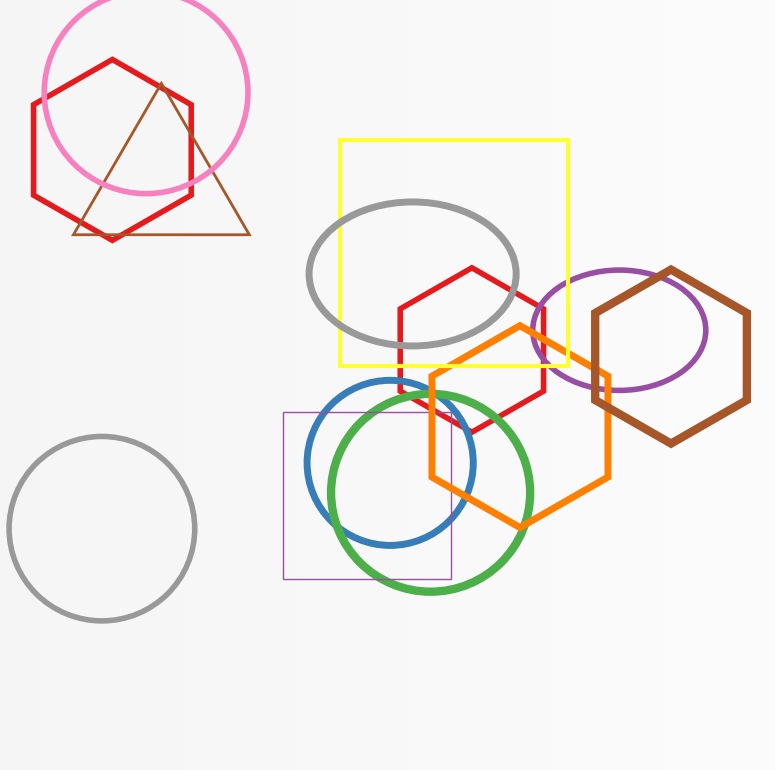[{"shape": "hexagon", "thickness": 2, "radius": 0.53, "center": [0.609, 0.545]}, {"shape": "hexagon", "thickness": 2, "radius": 0.59, "center": [0.145, 0.805]}, {"shape": "circle", "thickness": 2.5, "radius": 0.54, "center": [0.503, 0.399]}, {"shape": "circle", "thickness": 3, "radius": 0.64, "center": [0.556, 0.36]}, {"shape": "oval", "thickness": 2, "radius": 0.56, "center": [0.799, 0.571]}, {"shape": "square", "thickness": 0.5, "radius": 0.54, "center": [0.473, 0.356]}, {"shape": "hexagon", "thickness": 2.5, "radius": 0.66, "center": [0.671, 0.446]}, {"shape": "square", "thickness": 1.5, "radius": 0.73, "center": [0.586, 0.672]}, {"shape": "triangle", "thickness": 1, "radius": 0.66, "center": [0.208, 0.761]}, {"shape": "hexagon", "thickness": 3, "radius": 0.56, "center": [0.866, 0.537]}, {"shape": "circle", "thickness": 2, "radius": 0.66, "center": [0.189, 0.88]}, {"shape": "circle", "thickness": 2, "radius": 0.6, "center": [0.131, 0.313]}, {"shape": "oval", "thickness": 2.5, "radius": 0.67, "center": [0.532, 0.644]}]